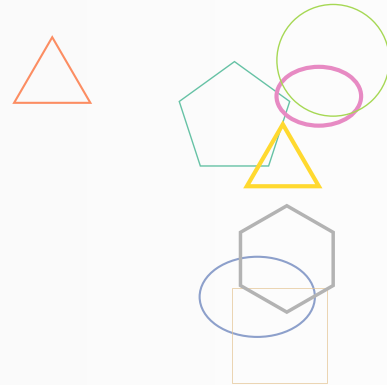[{"shape": "pentagon", "thickness": 1, "radius": 0.75, "center": [0.605, 0.69]}, {"shape": "triangle", "thickness": 1.5, "radius": 0.57, "center": [0.135, 0.79]}, {"shape": "oval", "thickness": 1.5, "radius": 0.74, "center": [0.664, 0.229]}, {"shape": "oval", "thickness": 3, "radius": 0.55, "center": [0.823, 0.75]}, {"shape": "circle", "thickness": 1, "radius": 0.73, "center": [0.86, 0.843]}, {"shape": "triangle", "thickness": 3, "radius": 0.54, "center": [0.73, 0.57]}, {"shape": "square", "thickness": 0.5, "radius": 0.62, "center": [0.721, 0.128]}, {"shape": "hexagon", "thickness": 2.5, "radius": 0.69, "center": [0.74, 0.327]}]